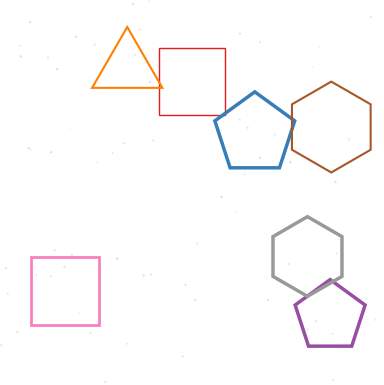[{"shape": "square", "thickness": 1, "radius": 0.43, "center": [0.499, 0.789]}, {"shape": "pentagon", "thickness": 2.5, "radius": 0.55, "center": [0.662, 0.652]}, {"shape": "pentagon", "thickness": 2.5, "radius": 0.48, "center": [0.857, 0.178]}, {"shape": "triangle", "thickness": 1.5, "radius": 0.53, "center": [0.33, 0.824]}, {"shape": "hexagon", "thickness": 1.5, "radius": 0.59, "center": [0.861, 0.67]}, {"shape": "square", "thickness": 2, "radius": 0.44, "center": [0.168, 0.243]}, {"shape": "hexagon", "thickness": 2.5, "radius": 0.52, "center": [0.799, 0.334]}]